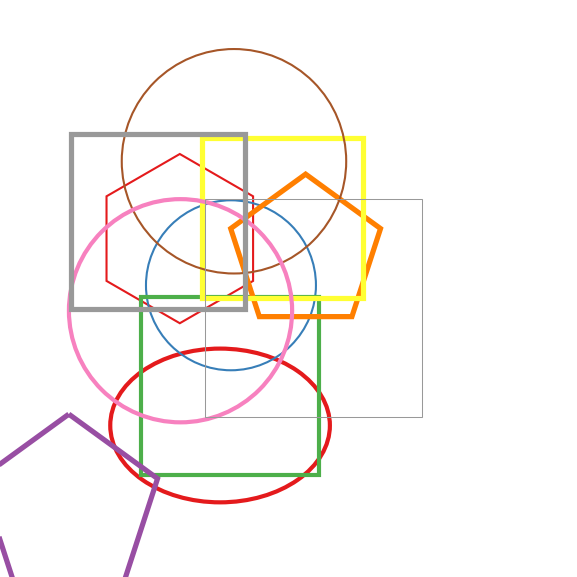[{"shape": "hexagon", "thickness": 1, "radius": 0.73, "center": [0.311, 0.586]}, {"shape": "oval", "thickness": 2, "radius": 0.95, "center": [0.381, 0.262]}, {"shape": "circle", "thickness": 1, "radius": 0.74, "center": [0.4, 0.505]}, {"shape": "square", "thickness": 2, "radius": 0.77, "center": [0.398, 0.331]}, {"shape": "pentagon", "thickness": 2.5, "radius": 0.81, "center": [0.119, 0.12]}, {"shape": "pentagon", "thickness": 2.5, "radius": 0.68, "center": [0.529, 0.561]}, {"shape": "square", "thickness": 2.5, "radius": 0.7, "center": [0.489, 0.622]}, {"shape": "circle", "thickness": 1, "radius": 0.97, "center": [0.405, 0.72]}, {"shape": "circle", "thickness": 2, "radius": 0.97, "center": [0.313, 0.461]}, {"shape": "square", "thickness": 0.5, "radius": 0.94, "center": [0.543, 0.466]}, {"shape": "square", "thickness": 2.5, "radius": 0.76, "center": [0.274, 0.616]}]